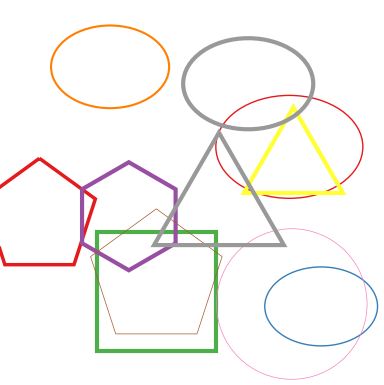[{"shape": "oval", "thickness": 1, "radius": 0.95, "center": [0.752, 0.619]}, {"shape": "pentagon", "thickness": 2.5, "radius": 0.76, "center": [0.102, 0.436]}, {"shape": "oval", "thickness": 1, "radius": 0.73, "center": [0.834, 0.204]}, {"shape": "square", "thickness": 3, "radius": 0.77, "center": [0.407, 0.242]}, {"shape": "hexagon", "thickness": 3, "radius": 0.7, "center": [0.335, 0.438]}, {"shape": "oval", "thickness": 1.5, "radius": 0.77, "center": [0.286, 0.826]}, {"shape": "triangle", "thickness": 3, "radius": 0.74, "center": [0.762, 0.573]}, {"shape": "pentagon", "thickness": 0.5, "radius": 0.9, "center": [0.406, 0.278]}, {"shape": "circle", "thickness": 0.5, "radius": 0.98, "center": [0.758, 0.21]}, {"shape": "oval", "thickness": 3, "radius": 0.84, "center": [0.645, 0.782]}, {"shape": "triangle", "thickness": 3, "radius": 0.97, "center": [0.569, 0.461]}]